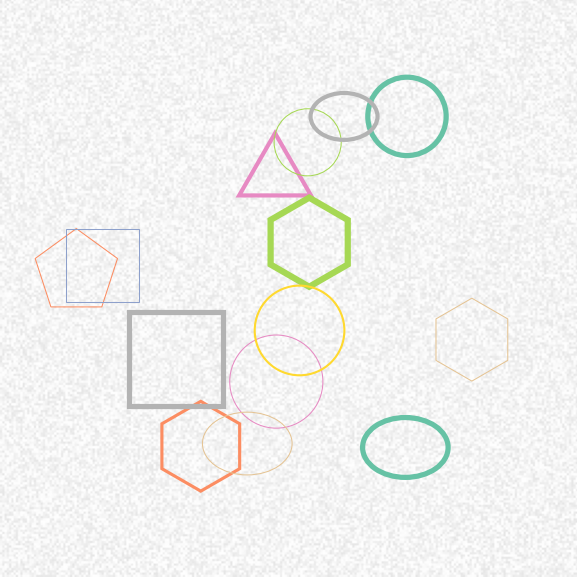[{"shape": "oval", "thickness": 2.5, "radius": 0.37, "center": [0.702, 0.224]}, {"shape": "circle", "thickness": 2.5, "radius": 0.34, "center": [0.705, 0.798]}, {"shape": "hexagon", "thickness": 1.5, "radius": 0.39, "center": [0.348, 0.226]}, {"shape": "pentagon", "thickness": 0.5, "radius": 0.37, "center": [0.132, 0.528]}, {"shape": "square", "thickness": 0.5, "radius": 0.32, "center": [0.177, 0.539]}, {"shape": "circle", "thickness": 0.5, "radius": 0.4, "center": [0.478, 0.338]}, {"shape": "triangle", "thickness": 2, "radius": 0.36, "center": [0.476, 0.697]}, {"shape": "circle", "thickness": 0.5, "radius": 0.29, "center": [0.533, 0.753]}, {"shape": "hexagon", "thickness": 3, "radius": 0.39, "center": [0.535, 0.58]}, {"shape": "circle", "thickness": 1, "radius": 0.39, "center": [0.519, 0.427]}, {"shape": "oval", "thickness": 0.5, "radius": 0.39, "center": [0.428, 0.231]}, {"shape": "hexagon", "thickness": 0.5, "radius": 0.36, "center": [0.817, 0.411]}, {"shape": "square", "thickness": 2.5, "radius": 0.41, "center": [0.305, 0.378]}, {"shape": "oval", "thickness": 2, "radius": 0.29, "center": [0.596, 0.798]}]